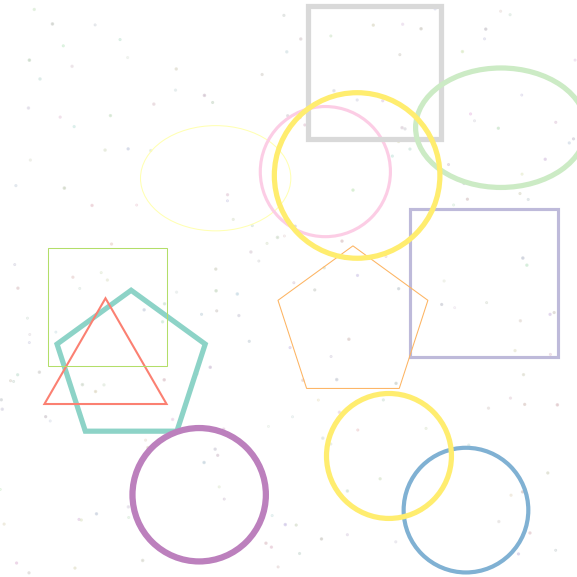[{"shape": "pentagon", "thickness": 2.5, "radius": 0.67, "center": [0.227, 0.362]}, {"shape": "oval", "thickness": 0.5, "radius": 0.65, "center": [0.373, 0.69]}, {"shape": "square", "thickness": 1.5, "radius": 0.64, "center": [0.838, 0.509]}, {"shape": "triangle", "thickness": 1, "radius": 0.61, "center": [0.183, 0.361]}, {"shape": "circle", "thickness": 2, "radius": 0.54, "center": [0.807, 0.116]}, {"shape": "pentagon", "thickness": 0.5, "radius": 0.68, "center": [0.611, 0.437]}, {"shape": "square", "thickness": 0.5, "radius": 0.51, "center": [0.186, 0.467]}, {"shape": "circle", "thickness": 1.5, "radius": 0.56, "center": [0.563, 0.702]}, {"shape": "square", "thickness": 2.5, "radius": 0.58, "center": [0.649, 0.873]}, {"shape": "circle", "thickness": 3, "radius": 0.58, "center": [0.345, 0.142]}, {"shape": "oval", "thickness": 2.5, "radius": 0.74, "center": [0.867, 0.778]}, {"shape": "circle", "thickness": 2.5, "radius": 0.72, "center": [0.618, 0.695]}, {"shape": "circle", "thickness": 2.5, "radius": 0.54, "center": [0.674, 0.21]}]